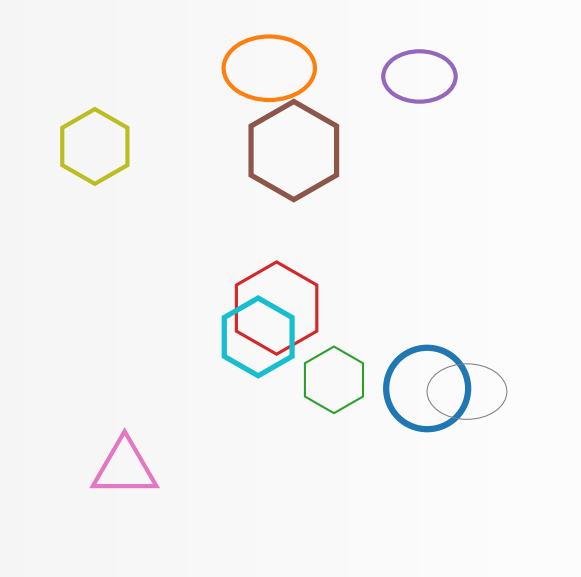[{"shape": "circle", "thickness": 3, "radius": 0.35, "center": [0.735, 0.326]}, {"shape": "oval", "thickness": 2, "radius": 0.39, "center": [0.463, 0.881]}, {"shape": "hexagon", "thickness": 1, "radius": 0.29, "center": [0.575, 0.341]}, {"shape": "hexagon", "thickness": 1.5, "radius": 0.4, "center": [0.476, 0.466]}, {"shape": "oval", "thickness": 2, "radius": 0.31, "center": [0.722, 0.867]}, {"shape": "hexagon", "thickness": 2.5, "radius": 0.42, "center": [0.505, 0.738]}, {"shape": "triangle", "thickness": 2, "radius": 0.32, "center": [0.214, 0.189]}, {"shape": "oval", "thickness": 0.5, "radius": 0.34, "center": [0.803, 0.321]}, {"shape": "hexagon", "thickness": 2, "radius": 0.32, "center": [0.163, 0.746]}, {"shape": "hexagon", "thickness": 2.5, "radius": 0.34, "center": [0.444, 0.416]}]